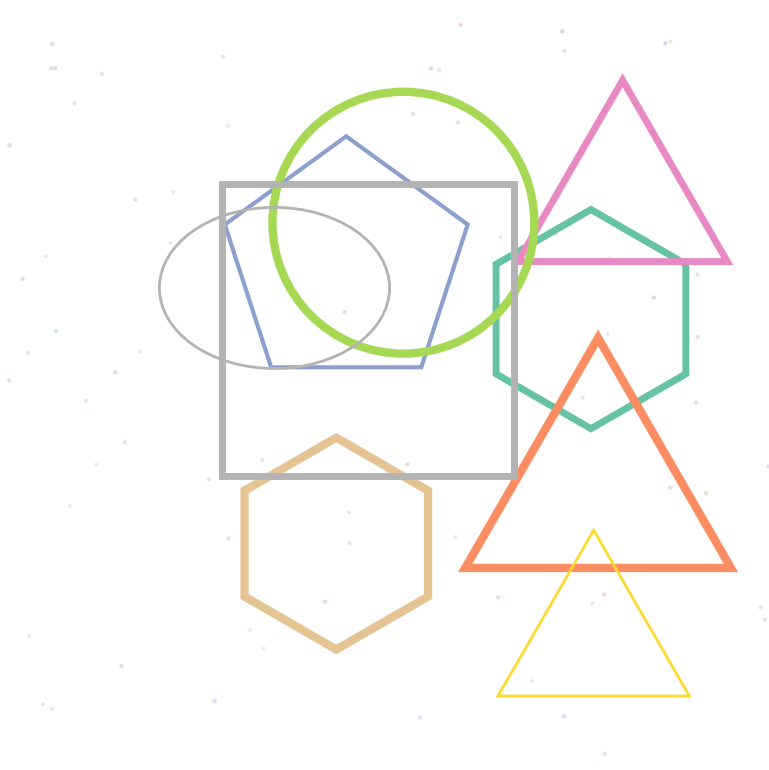[{"shape": "hexagon", "thickness": 2.5, "radius": 0.71, "center": [0.767, 0.586]}, {"shape": "triangle", "thickness": 3, "radius": 1.0, "center": [0.777, 0.362]}, {"shape": "pentagon", "thickness": 1.5, "radius": 0.83, "center": [0.45, 0.657]}, {"shape": "triangle", "thickness": 2.5, "radius": 0.79, "center": [0.809, 0.739]}, {"shape": "circle", "thickness": 3, "radius": 0.85, "center": [0.524, 0.711]}, {"shape": "triangle", "thickness": 1, "radius": 0.72, "center": [0.771, 0.168]}, {"shape": "hexagon", "thickness": 3, "radius": 0.69, "center": [0.437, 0.294]}, {"shape": "oval", "thickness": 1, "radius": 0.75, "center": [0.356, 0.626]}, {"shape": "square", "thickness": 2.5, "radius": 0.95, "center": [0.478, 0.572]}]